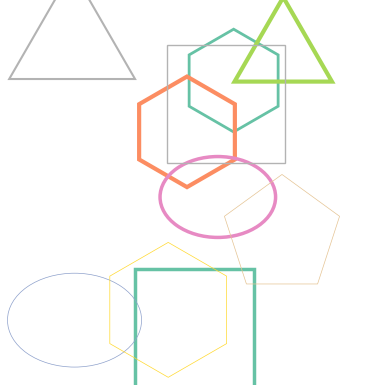[{"shape": "square", "thickness": 2.5, "radius": 0.77, "center": [0.505, 0.147]}, {"shape": "hexagon", "thickness": 2, "radius": 0.67, "center": [0.607, 0.791]}, {"shape": "hexagon", "thickness": 3, "radius": 0.72, "center": [0.486, 0.658]}, {"shape": "oval", "thickness": 0.5, "radius": 0.87, "center": [0.194, 0.168]}, {"shape": "oval", "thickness": 2.5, "radius": 0.75, "center": [0.566, 0.488]}, {"shape": "triangle", "thickness": 3, "radius": 0.73, "center": [0.736, 0.861]}, {"shape": "hexagon", "thickness": 0.5, "radius": 0.88, "center": [0.437, 0.195]}, {"shape": "pentagon", "thickness": 0.5, "radius": 0.79, "center": [0.732, 0.39]}, {"shape": "triangle", "thickness": 1.5, "radius": 0.94, "center": [0.187, 0.889]}, {"shape": "square", "thickness": 1, "radius": 0.77, "center": [0.587, 0.73]}]